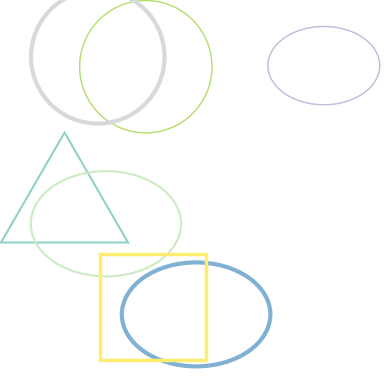[{"shape": "triangle", "thickness": 1.5, "radius": 0.95, "center": [0.168, 0.465]}, {"shape": "oval", "thickness": 1, "radius": 0.73, "center": [0.841, 0.83]}, {"shape": "oval", "thickness": 3, "radius": 0.96, "center": [0.509, 0.183]}, {"shape": "circle", "thickness": 1, "radius": 0.86, "center": [0.379, 0.827]}, {"shape": "circle", "thickness": 3, "radius": 0.87, "center": [0.254, 0.852]}, {"shape": "oval", "thickness": 1.5, "radius": 0.98, "center": [0.275, 0.419]}, {"shape": "square", "thickness": 2.5, "radius": 0.69, "center": [0.398, 0.203]}]